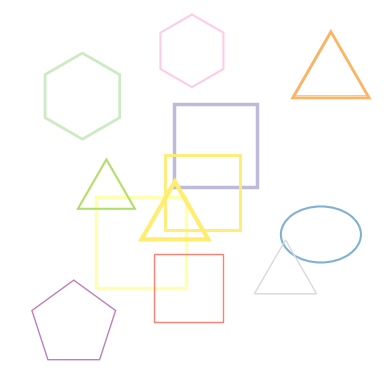[{"shape": "triangle", "thickness": 0.5, "radius": 0.54, "center": [0.861, 0.806]}, {"shape": "square", "thickness": 2.5, "radius": 0.59, "center": [0.366, 0.37]}, {"shape": "square", "thickness": 2.5, "radius": 0.54, "center": [0.559, 0.623]}, {"shape": "square", "thickness": 1, "radius": 0.44, "center": [0.49, 0.252]}, {"shape": "oval", "thickness": 1.5, "radius": 0.52, "center": [0.834, 0.391]}, {"shape": "triangle", "thickness": 2, "radius": 0.57, "center": [0.859, 0.803]}, {"shape": "triangle", "thickness": 1.5, "radius": 0.43, "center": [0.276, 0.5]}, {"shape": "hexagon", "thickness": 1.5, "radius": 0.47, "center": [0.499, 0.868]}, {"shape": "triangle", "thickness": 1, "radius": 0.47, "center": [0.742, 0.284]}, {"shape": "pentagon", "thickness": 1, "radius": 0.57, "center": [0.192, 0.158]}, {"shape": "hexagon", "thickness": 2, "radius": 0.56, "center": [0.214, 0.75]}, {"shape": "square", "thickness": 2, "radius": 0.49, "center": [0.526, 0.499]}, {"shape": "triangle", "thickness": 3, "radius": 0.5, "center": [0.454, 0.428]}]